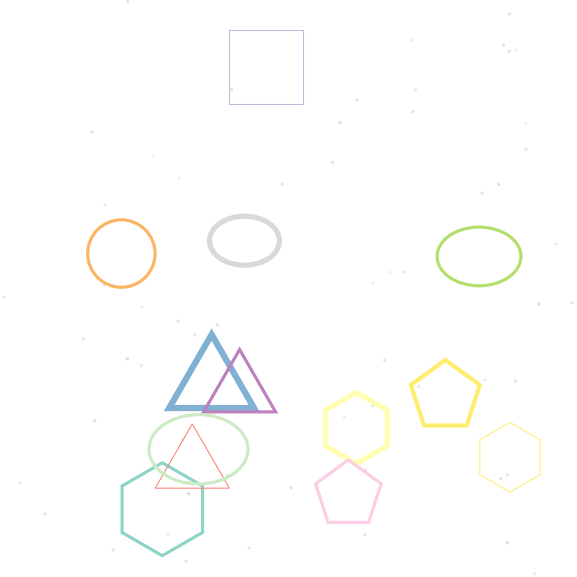[{"shape": "hexagon", "thickness": 1.5, "radius": 0.4, "center": [0.281, 0.117]}, {"shape": "hexagon", "thickness": 2.5, "radius": 0.31, "center": [0.617, 0.258]}, {"shape": "square", "thickness": 0.5, "radius": 0.32, "center": [0.461, 0.883]}, {"shape": "triangle", "thickness": 0.5, "radius": 0.37, "center": [0.333, 0.191]}, {"shape": "triangle", "thickness": 3, "radius": 0.42, "center": [0.366, 0.335]}, {"shape": "circle", "thickness": 1.5, "radius": 0.29, "center": [0.21, 0.56]}, {"shape": "oval", "thickness": 1.5, "radius": 0.36, "center": [0.83, 0.555]}, {"shape": "pentagon", "thickness": 1.5, "radius": 0.3, "center": [0.603, 0.143]}, {"shape": "oval", "thickness": 2.5, "radius": 0.3, "center": [0.423, 0.582]}, {"shape": "triangle", "thickness": 1.5, "radius": 0.36, "center": [0.415, 0.322]}, {"shape": "oval", "thickness": 1.5, "radius": 0.43, "center": [0.344, 0.221]}, {"shape": "pentagon", "thickness": 2, "radius": 0.31, "center": [0.771, 0.313]}, {"shape": "hexagon", "thickness": 0.5, "radius": 0.3, "center": [0.883, 0.207]}]